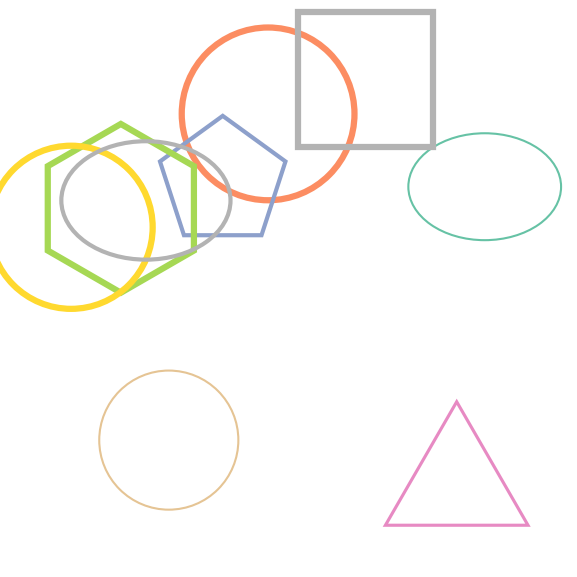[{"shape": "oval", "thickness": 1, "radius": 0.66, "center": [0.839, 0.676]}, {"shape": "circle", "thickness": 3, "radius": 0.75, "center": [0.464, 0.802]}, {"shape": "pentagon", "thickness": 2, "radius": 0.57, "center": [0.386, 0.684]}, {"shape": "triangle", "thickness": 1.5, "radius": 0.71, "center": [0.791, 0.161]}, {"shape": "hexagon", "thickness": 3, "radius": 0.73, "center": [0.209, 0.638]}, {"shape": "circle", "thickness": 3, "radius": 0.71, "center": [0.123, 0.606]}, {"shape": "circle", "thickness": 1, "radius": 0.6, "center": [0.292, 0.237]}, {"shape": "oval", "thickness": 2, "radius": 0.73, "center": [0.253, 0.652]}, {"shape": "square", "thickness": 3, "radius": 0.59, "center": [0.633, 0.861]}]